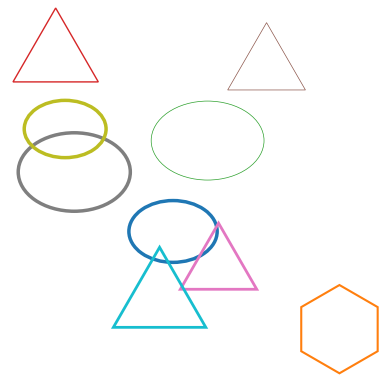[{"shape": "oval", "thickness": 2.5, "radius": 0.57, "center": [0.449, 0.399]}, {"shape": "hexagon", "thickness": 1.5, "radius": 0.57, "center": [0.882, 0.145]}, {"shape": "oval", "thickness": 0.5, "radius": 0.73, "center": [0.539, 0.635]}, {"shape": "triangle", "thickness": 1, "radius": 0.64, "center": [0.145, 0.851]}, {"shape": "triangle", "thickness": 0.5, "radius": 0.58, "center": [0.692, 0.825]}, {"shape": "triangle", "thickness": 2, "radius": 0.57, "center": [0.568, 0.306]}, {"shape": "oval", "thickness": 2.5, "radius": 0.73, "center": [0.193, 0.553]}, {"shape": "oval", "thickness": 2.5, "radius": 0.53, "center": [0.169, 0.665]}, {"shape": "triangle", "thickness": 2, "radius": 0.69, "center": [0.415, 0.219]}]